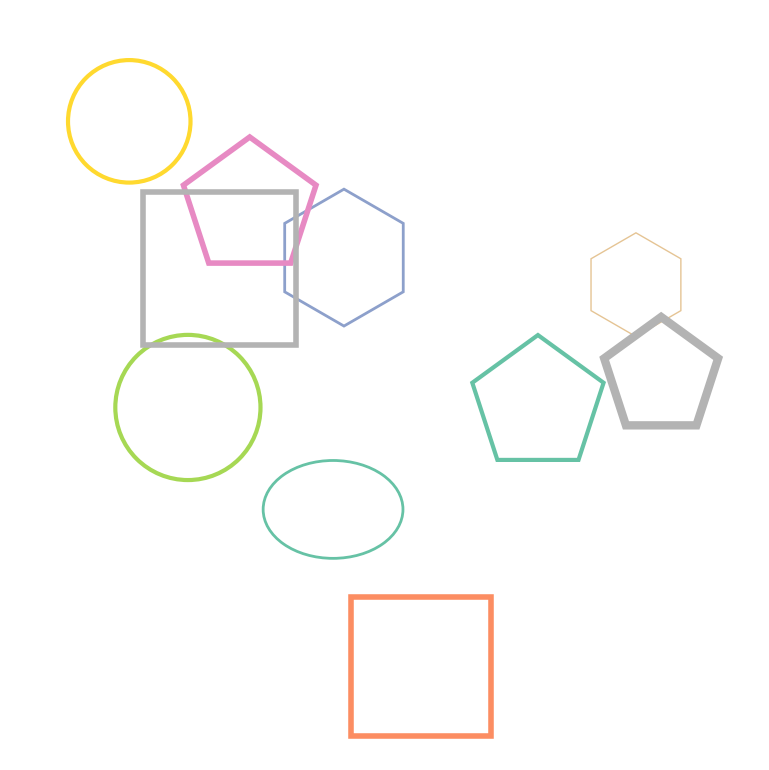[{"shape": "oval", "thickness": 1, "radius": 0.45, "center": [0.433, 0.338]}, {"shape": "pentagon", "thickness": 1.5, "radius": 0.45, "center": [0.699, 0.475]}, {"shape": "square", "thickness": 2, "radius": 0.45, "center": [0.546, 0.134]}, {"shape": "hexagon", "thickness": 1, "radius": 0.44, "center": [0.447, 0.665]}, {"shape": "pentagon", "thickness": 2, "radius": 0.45, "center": [0.324, 0.732]}, {"shape": "circle", "thickness": 1.5, "radius": 0.47, "center": [0.244, 0.471]}, {"shape": "circle", "thickness": 1.5, "radius": 0.4, "center": [0.168, 0.842]}, {"shape": "hexagon", "thickness": 0.5, "radius": 0.34, "center": [0.826, 0.63]}, {"shape": "pentagon", "thickness": 3, "radius": 0.39, "center": [0.859, 0.511]}, {"shape": "square", "thickness": 2, "radius": 0.5, "center": [0.285, 0.651]}]